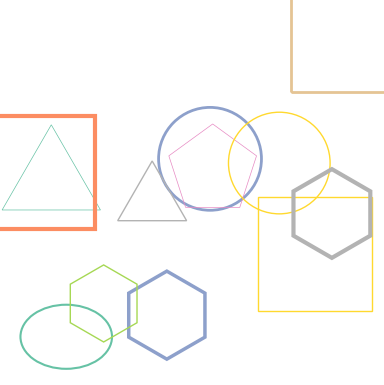[{"shape": "oval", "thickness": 1.5, "radius": 0.59, "center": [0.172, 0.125]}, {"shape": "triangle", "thickness": 0.5, "radius": 0.74, "center": [0.133, 0.528]}, {"shape": "square", "thickness": 3, "radius": 0.74, "center": [0.101, 0.553]}, {"shape": "hexagon", "thickness": 2.5, "radius": 0.57, "center": [0.433, 0.181]}, {"shape": "circle", "thickness": 2, "radius": 0.67, "center": [0.546, 0.587]}, {"shape": "pentagon", "thickness": 0.5, "radius": 0.6, "center": [0.552, 0.558]}, {"shape": "hexagon", "thickness": 1, "radius": 0.5, "center": [0.269, 0.212]}, {"shape": "circle", "thickness": 1, "radius": 0.66, "center": [0.725, 0.577]}, {"shape": "square", "thickness": 1, "radius": 0.74, "center": [0.818, 0.34]}, {"shape": "square", "thickness": 2, "radius": 0.67, "center": [0.891, 0.894]}, {"shape": "hexagon", "thickness": 3, "radius": 0.58, "center": [0.862, 0.445]}, {"shape": "triangle", "thickness": 1, "radius": 0.52, "center": [0.395, 0.478]}]